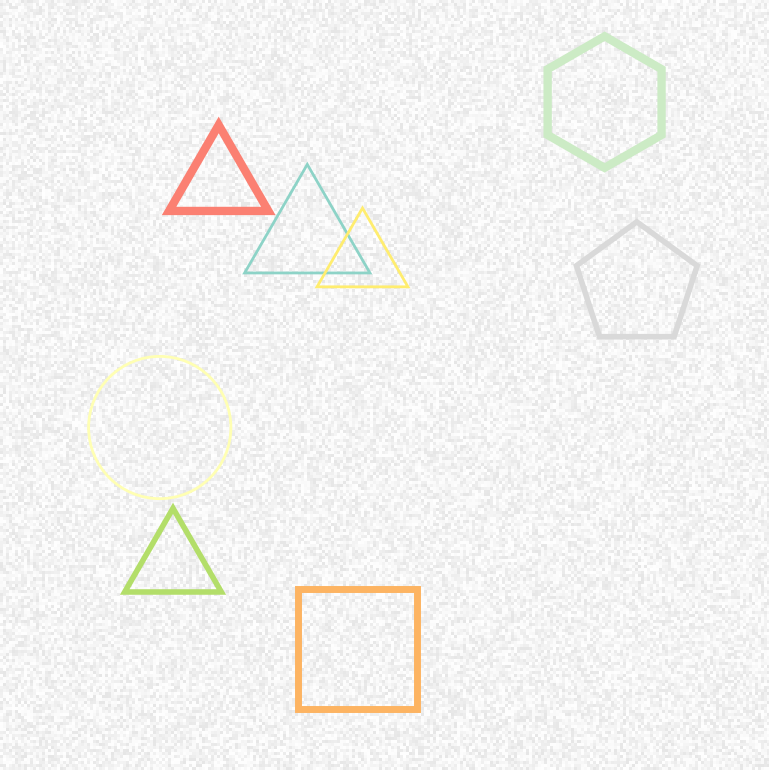[{"shape": "triangle", "thickness": 1, "radius": 0.47, "center": [0.399, 0.693]}, {"shape": "circle", "thickness": 1, "radius": 0.46, "center": [0.207, 0.445]}, {"shape": "triangle", "thickness": 3, "radius": 0.37, "center": [0.284, 0.763]}, {"shape": "square", "thickness": 2.5, "radius": 0.39, "center": [0.464, 0.157]}, {"shape": "triangle", "thickness": 2, "radius": 0.36, "center": [0.225, 0.267]}, {"shape": "pentagon", "thickness": 2, "radius": 0.41, "center": [0.827, 0.629]}, {"shape": "hexagon", "thickness": 3, "radius": 0.43, "center": [0.785, 0.867]}, {"shape": "triangle", "thickness": 1, "radius": 0.34, "center": [0.471, 0.662]}]